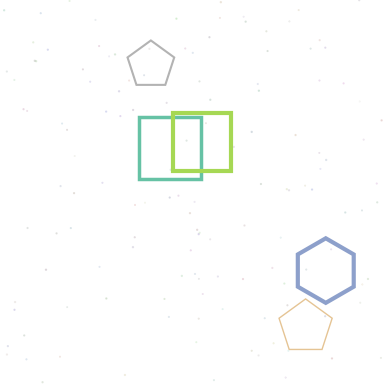[{"shape": "square", "thickness": 2.5, "radius": 0.4, "center": [0.441, 0.615]}, {"shape": "hexagon", "thickness": 3, "radius": 0.42, "center": [0.846, 0.297]}, {"shape": "square", "thickness": 3, "radius": 0.38, "center": [0.524, 0.63]}, {"shape": "pentagon", "thickness": 1, "radius": 0.36, "center": [0.794, 0.151]}, {"shape": "pentagon", "thickness": 1.5, "radius": 0.32, "center": [0.392, 0.831]}]